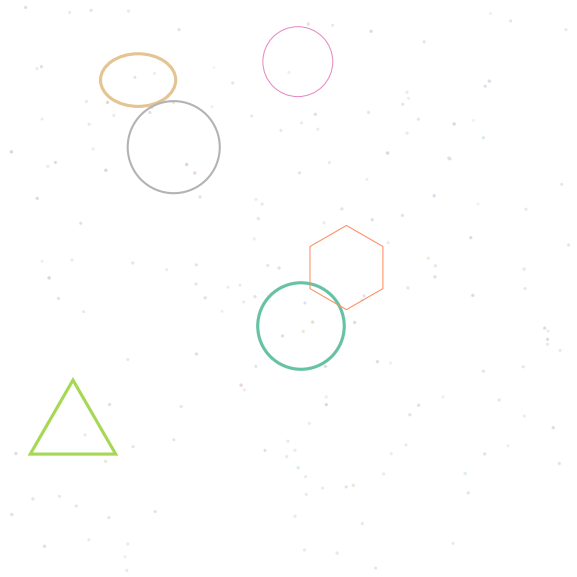[{"shape": "circle", "thickness": 1.5, "radius": 0.37, "center": [0.521, 0.435]}, {"shape": "hexagon", "thickness": 0.5, "radius": 0.36, "center": [0.6, 0.536]}, {"shape": "circle", "thickness": 0.5, "radius": 0.3, "center": [0.516, 0.892]}, {"shape": "triangle", "thickness": 1.5, "radius": 0.43, "center": [0.126, 0.256]}, {"shape": "oval", "thickness": 1.5, "radius": 0.33, "center": [0.239, 0.86]}, {"shape": "circle", "thickness": 1, "radius": 0.4, "center": [0.301, 0.744]}]